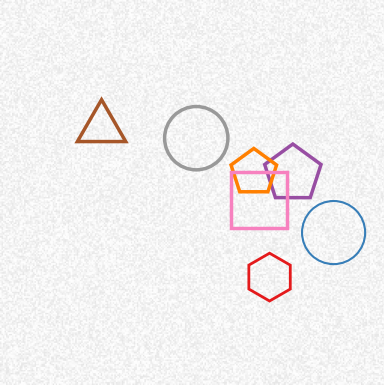[{"shape": "hexagon", "thickness": 2, "radius": 0.31, "center": [0.7, 0.28]}, {"shape": "circle", "thickness": 1.5, "radius": 0.41, "center": [0.866, 0.396]}, {"shape": "pentagon", "thickness": 2.5, "radius": 0.38, "center": [0.761, 0.549]}, {"shape": "pentagon", "thickness": 2.5, "radius": 0.31, "center": [0.659, 0.552]}, {"shape": "triangle", "thickness": 2.5, "radius": 0.36, "center": [0.264, 0.669]}, {"shape": "square", "thickness": 2.5, "radius": 0.37, "center": [0.673, 0.481]}, {"shape": "circle", "thickness": 2.5, "radius": 0.41, "center": [0.51, 0.641]}]